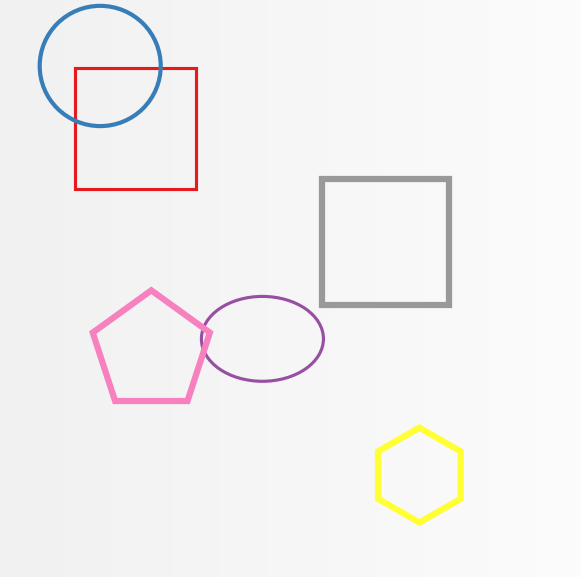[{"shape": "square", "thickness": 1.5, "radius": 0.52, "center": [0.233, 0.776]}, {"shape": "circle", "thickness": 2, "radius": 0.52, "center": [0.172, 0.885]}, {"shape": "oval", "thickness": 1.5, "radius": 0.52, "center": [0.451, 0.412]}, {"shape": "hexagon", "thickness": 3, "radius": 0.41, "center": [0.721, 0.176]}, {"shape": "pentagon", "thickness": 3, "radius": 0.53, "center": [0.26, 0.39]}, {"shape": "square", "thickness": 3, "radius": 0.55, "center": [0.663, 0.581]}]